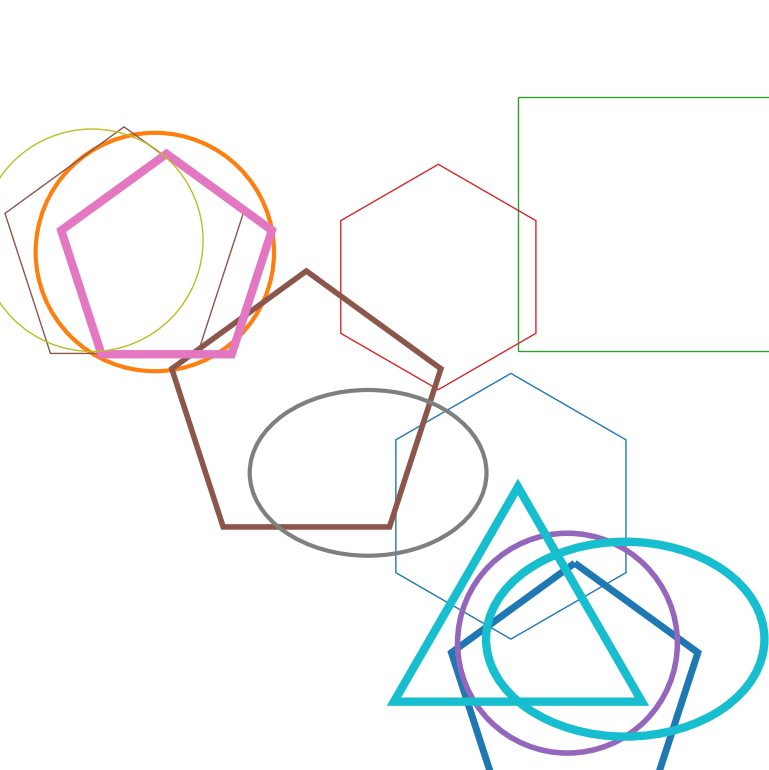[{"shape": "hexagon", "thickness": 0.5, "radius": 0.86, "center": [0.664, 0.343]}, {"shape": "pentagon", "thickness": 2.5, "radius": 0.84, "center": [0.746, 0.1]}, {"shape": "circle", "thickness": 1.5, "radius": 0.77, "center": [0.201, 0.673]}, {"shape": "square", "thickness": 0.5, "radius": 0.82, "center": [0.837, 0.709]}, {"shape": "hexagon", "thickness": 0.5, "radius": 0.73, "center": [0.569, 0.64]}, {"shape": "circle", "thickness": 2, "radius": 0.71, "center": [0.737, 0.165]}, {"shape": "pentagon", "thickness": 2, "radius": 0.92, "center": [0.398, 0.464]}, {"shape": "pentagon", "thickness": 0.5, "radius": 0.81, "center": [0.161, 0.673]}, {"shape": "pentagon", "thickness": 3, "radius": 0.72, "center": [0.216, 0.656]}, {"shape": "oval", "thickness": 1.5, "radius": 0.77, "center": [0.478, 0.386]}, {"shape": "circle", "thickness": 0.5, "radius": 0.72, "center": [0.119, 0.688]}, {"shape": "oval", "thickness": 3, "radius": 0.9, "center": [0.812, 0.17]}, {"shape": "triangle", "thickness": 3, "radius": 0.93, "center": [0.673, 0.182]}]